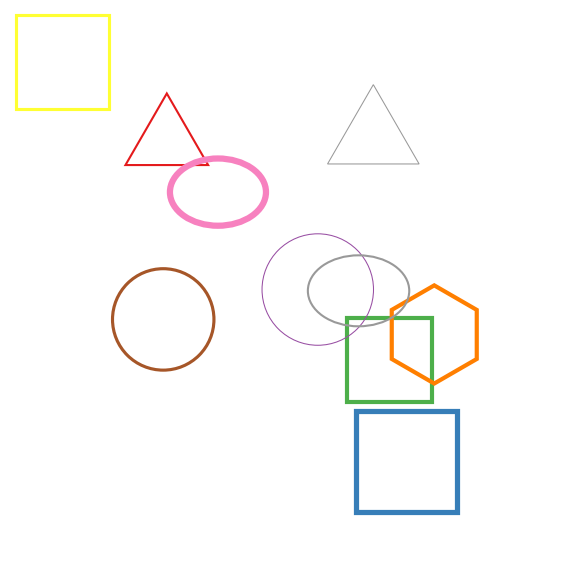[{"shape": "triangle", "thickness": 1, "radius": 0.41, "center": [0.289, 0.755]}, {"shape": "square", "thickness": 2.5, "radius": 0.44, "center": [0.704, 0.201]}, {"shape": "square", "thickness": 2, "radius": 0.37, "center": [0.674, 0.376]}, {"shape": "circle", "thickness": 0.5, "radius": 0.48, "center": [0.55, 0.498]}, {"shape": "hexagon", "thickness": 2, "radius": 0.42, "center": [0.752, 0.42]}, {"shape": "square", "thickness": 1.5, "radius": 0.4, "center": [0.108, 0.892]}, {"shape": "circle", "thickness": 1.5, "radius": 0.44, "center": [0.283, 0.446]}, {"shape": "oval", "thickness": 3, "radius": 0.42, "center": [0.377, 0.666]}, {"shape": "triangle", "thickness": 0.5, "radius": 0.46, "center": [0.646, 0.761]}, {"shape": "oval", "thickness": 1, "radius": 0.44, "center": [0.621, 0.496]}]